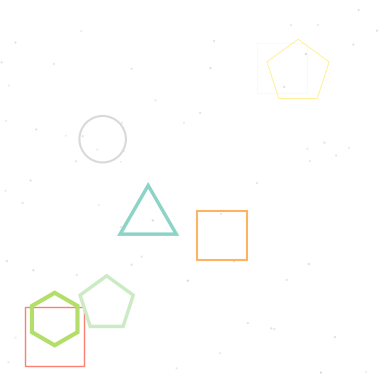[{"shape": "triangle", "thickness": 2.5, "radius": 0.42, "center": [0.385, 0.434]}, {"shape": "square", "thickness": 0.5, "radius": 0.33, "center": [0.732, 0.824]}, {"shape": "square", "thickness": 1, "radius": 0.38, "center": [0.142, 0.125]}, {"shape": "square", "thickness": 1.5, "radius": 0.32, "center": [0.577, 0.388]}, {"shape": "hexagon", "thickness": 3, "radius": 0.34, "center": [0.142, 0.171]}, {"shape": "circle", "thickness": 1.5, "radius": 0.3, "center": [0.267, 0.638]}, {"shape": "pentagon", "thickness": 2.5, "radius": 0.36, "center": [0.277, 0.211]}, {"shape": "pentagon", "thickness": 0.5, "radius": 0.42, "center": [0.774, 0.813]}]